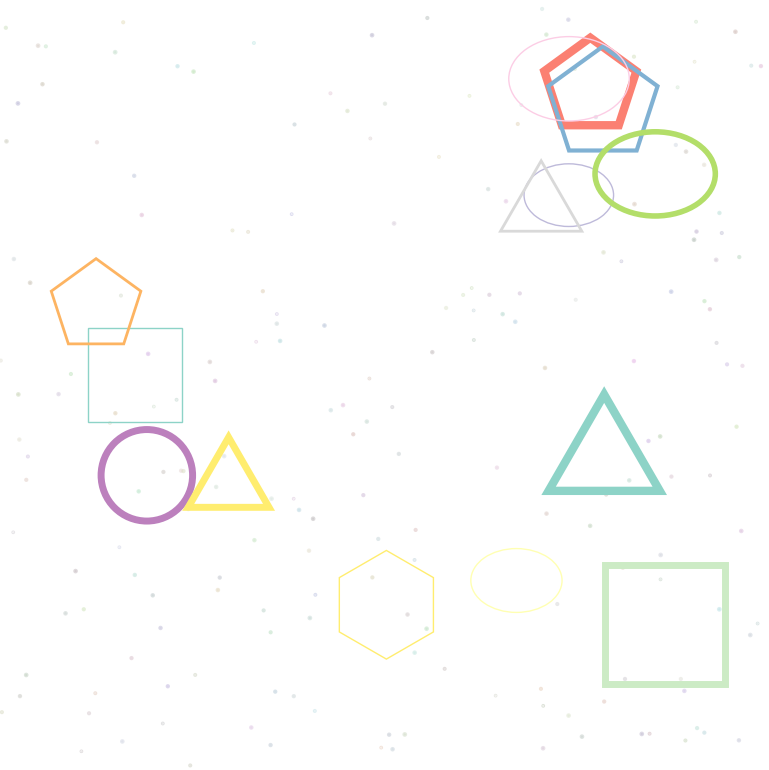[{"shape": "triangle", "thickness": 3, "radius": 0.42, "center": [0.785, 0.404]}, {"shape": "square", "thickness": 0.5, "radius": 0.3, "center": [0.175, 0.513]}, {"shape": "oval", "thickness": 0.5, "radius": 0.3, "center": [0.671, 0.246]}, {"shape": "oval", "thickness": 0.5, "radius": 0.29, "center": [0.739, 0.747]}, {"shape": "pentagon", "thickness": 3, "radius": 0.31, "center": [0.767, 0.888]}, {"shape": "pentagon", "thickness": 1.5, "radius": 0.37, "center": [0.783, 0.865]}, {"shape": "pentagon", "thickness": 1, "radius": 0.31, "center": [0.125, 0.603]}, {"shape": "oval", "thickness": 2, "radius": 0.39, "center": [0.851, 0.774]}, {"shape": "oval", "thickness": 0.5, "radius": 0.39, "center": [0.739, 0.898]}, {"shape": "triangle", "thickness": 1, "radius": 0.3, "center": [0.703, 0.73]}, {"shape": "circle", "thickness": 2.5, "radius": 0.3, "center": [0.191, 0.383]}, {"shape": "square", "thickness": 2.5, "radius": 0.39, "center": [0.864, 0.189]}, {"shape": "triangle", "thickness": 2.5, "radius": 0.3, "center": [0.297, 0.371]}, {"shape": "hexagon", "thickness": 0.5, "radius": 0.35, "center": [0.502, 0.215]}]